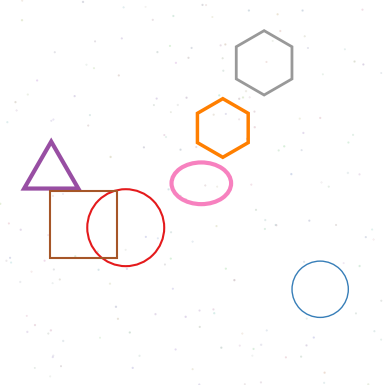[{"shape": "circle", "thickness": 1.5, "radius": 0.5, "center": [0.327, 0.409]}, {"shape": "circle", "thickness": 1, "radius": 0.37, "center": [0.832, 0.249]}, {"shape": "triangle", "thickness": 3, "radius": 0.41, "center": [0.133, 0.551]}, {"shape": "hexagon", "thickness": 2.5, "radius": 0.38, "center": [0.579, 0.668]}, {"shape": "square", "thickness": 1.5, "radius": 0.44, "center": [0.217, 0.416]}, {"shape": "oval", "thickness": 3, "radius": 0.39, "center": [0.523, 0.524]}, {"shape": "hexagon", "thickness": 2, "radius": 0.42, "center": [0.686, 0.837]}]